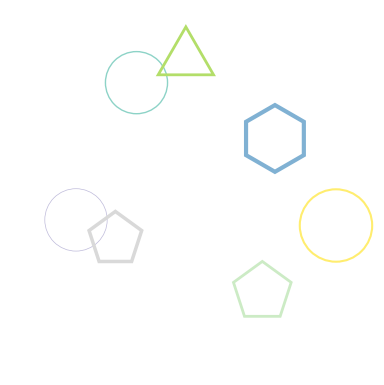[{"shape": "circle", "thickness": 1, "radius": 0.4, "center": [0.355, 0.785]}, {"shape": "circle", "thickness": 0.5, "radius": 0.41, "center": [0.197, 0.429]}, {"shape": "hexagon", "thickness": 3, "radius": 0.43, "center": [0.714, 0.64]}, {"shape": "triangle", "thickness": 2, "radius": 0.42, "center": [0.483, 0.847]}, {"shape": "pentagon", "thickness": 2.5, "radius": 0.36, "center": [0.3, 0.379]}, {"shape": "pentagon", "thickness": 2, "radius": 0.39, "center": [0.681, 0.242]}, {"shape": "circle", "thickness": 1.5, "radius": 0.47, "center": [0.873, 0.414]}]